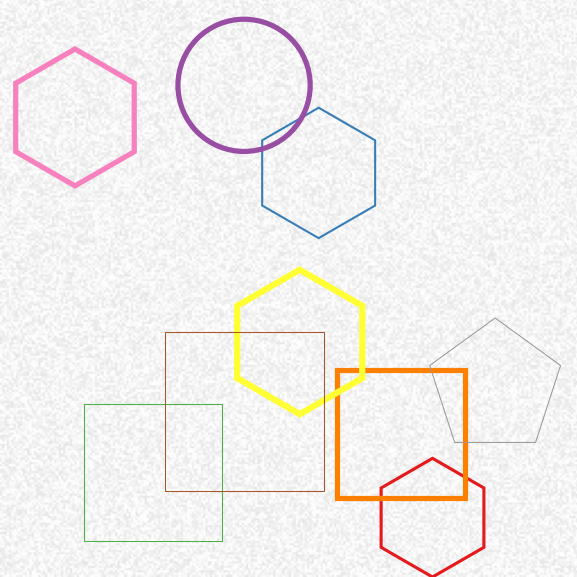[{"shape": "hexagon", "thickness": 1.5, "radius": 0.51, "center": [0.749, 0.103]}, {"shape": "hexagon", "thickness": 1, "radius": 0.56, "center": [0.552, 0.7]}, {"shape": "square", "thickness": 0.5, "radius": 0.6, "center": [0.265, 0.181]}, {"shape": "circle", "thickness": 2.5, "radius": 0.57, "center": [0.423, 0.851]}, {"shape": "square", "thickness": 2.5, "radius": 0.55, "center": [0.694, 0.247]}, {"shape": "hexagon", "thickness": 3, "radius": 0.63, "center": [0.519, 0.407]}, {"shape": "square", "thickness": 0.5, "radius": 0.69, "center": [0.424, 0.286]}, {"shape": "hexagon", "thickness": 2.5, "radius": 0.59, "center": [0.13, 0.796]}, {"shape": "pentagon", "thickness": 0.5, "radius": 0.6, "center": [0.857, 0.329]}]